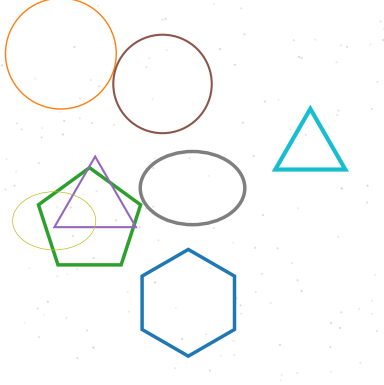[{"shape": "hexagon", "thickness": 2.5, "radius": 0.69, "center": [0.489, 0.213]}, {"shape": "circle", "thickness": 1, "radius": 0.72, "center": [0.158, 0.861]}, {"shape": "pentagon", "thickness": 2.5, "radius": 0.7, "center": [0.233, 0.425]}, {"shape": "triangle", "thickness": 1.5, "radius": 0.61, "center": [0.247, 0.471]}, {"shape": "circle", "thickness": 1.5, "radius": 0.64, "center": [0.422, 0.782]}, {"shape": "oval", "thickness": 2.5, "radius": 0.68, "center": [0.5, 0.511]}, {"shape": "oval", "thickness": 0.5, "radius": 0.54, "center": [0.141, 0.426]}, {"shape": "triangle", "thickness": 3, "radius": 0.53, "center": [0.806, 0.612]}]